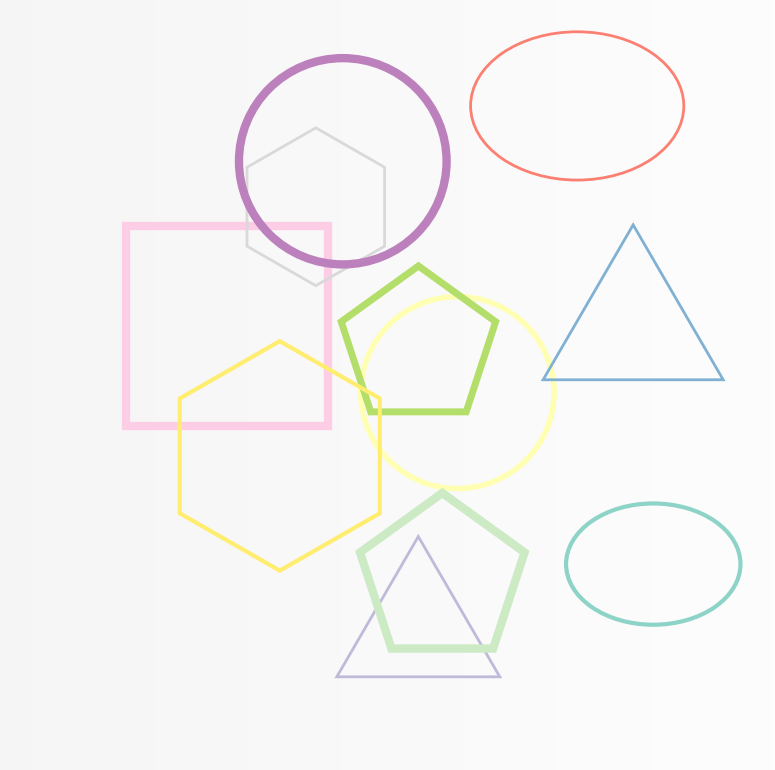[{"shape": "oval", "thickness": 1.5, "radius": 0.56, "center": [0.843, 0.267]}, {"shape": "circle", "thickness": 2, "radius": 0.62, "center": [0.59, 0.49]}, {"shape": "triangle", "thickness": 1, "radius": 0.61, "center": [0.54, 0.182]}, {"shape": "oval", "thickness": 1, "radius": 0.69, "center": [0.745, 0.862]}, {"shape": "triangle", "thickness": 1, "radius": 0.67, "center": [0.817, 0.574]}, {"shape": "pentagon", "thickness": 2.5, "radius": 0.52, "center": [0.54, 0.55]}, {"shape": "square", "thickness": 3, "radius": 0.65, "center": [0.293, 0.577]}, {"shape": "hexagon", "thickness": 1, "radius": 0.51, "center": [0.407, 0.732]}, {"shape": "circle", "thickness": 3, "radius": 0.67, "center": [0.442, 0.791]}, {"shape": "pentagon", "thickness": 3, "radius": 0.56, "center": [0.571, 0.248]}, {"shape": "hexagon", "thickness": 1.5, "radius": 0.75, "center": [0.361, 0.408]}]